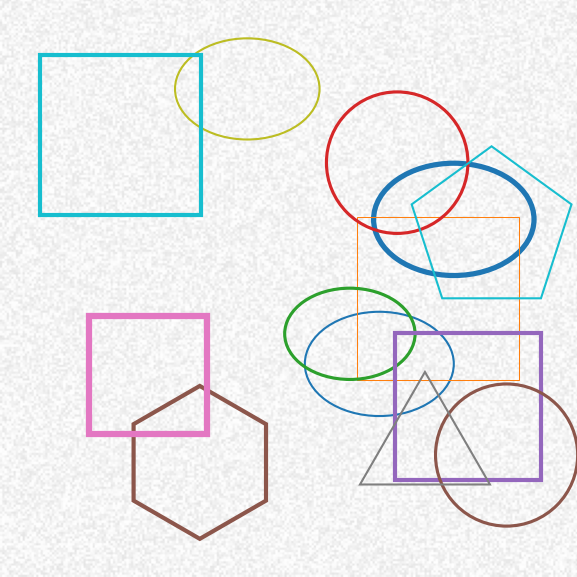[{"shape": "oval", "thickness": 2.5, "radius": 0.69, "center": [0.786, 0.619]}, {"shape": "oval", "thickness": 1, "radius": 0.64, "center": [0.657, 0.369]}, {"shape": "square", "thickness": 0.5, "radius": 0.7, "center": [0.758, 0.482]}, {"shape": "oval", "thickness": 1.5, "radius": 0.56, "center": [0.606, 0.421]}, {"shape": "circle", "thickness": 1.5, "radius": 0.61, "center": [0.688, 0.717]}, {"shape": "square", "thickness": 2, "radius": 0.63, "center": [0.811, 0.295]}, {"shape": "hexagon", "thickness": 2, "radius": 0.66, "center": [0.346, 0.198]}, {"shape": "circle", "thickness": 1.5, "radius": 0.62, "center": [0.877, 0.211]}, {"shape": "square", "thickness": 3, "radius": 0.51, "center": [0.257, 0.35]}, {"shape": "triangle", "thickness": 1, "radius": 0.65, "center": [0.736, 0.225]}, {"shape": "oval", "thickness": 1, "radius": 0.63, "center": [0.428, 0.845]}, {"shape": "pentagon", "thickness": 1, "radius": 0.73, "center": [0.851, 0.6]}, {"shape": "square", "thickness": 2, "radius": 0.69, "center": [0.208, 0.765]}]